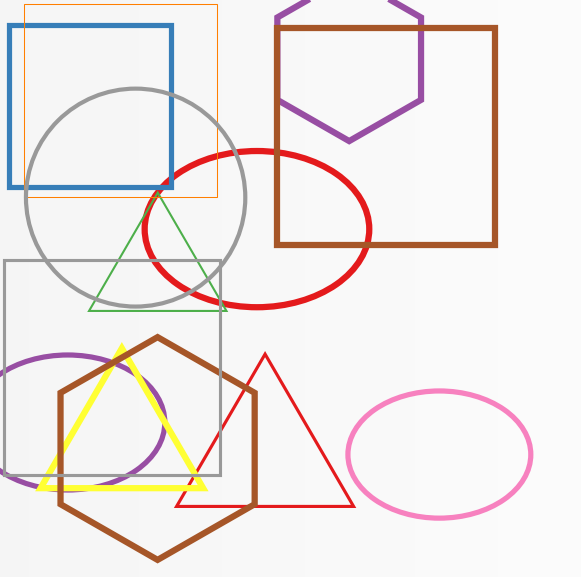[{"shape": "triangle", "thickness": 1.5, "radius": 0.88, "center": [0.456, 0.21]}, {"shape": "oval", "thickness": 3, "radius": 0.97, "center": [0.442, 0.602]}, {"shape": "square", "thickness": 2.5, "radius": 0.7, "center": [0.155, 0.816]}, {"shape": "triangle", "thickness": 1, "radius": 0.68, "center": [0.271, 0.529]}, {"shape": "oval", "thickness": 2.5, "radius": 0.83, "center": [0.117, 0.268]}, {"shape": "hexagon", "thickness": 3, "radius": 0.71, "center": [0.601, 0.898]}, {"shape": "square", "thickness": 0.5, "radius": 0.83, "center": [0.207, 0.825]}, {"shape": "triangle", "thickness": 3, "radius": 0.81, "center": [0.21, 0.235]}, {"shape": "square", "thickness": 3, "radius": 0.94, "center": [0.664, 0.763]}, {"shape": "hexagon", "thickness": 3, "radius": 0.96, "center": [0.271, 0.222]}, {"shape": "oval", "thickness": 2.5, "radius": 0.79, "center": [0.756, 0.212]}, {"shape": "square", "thickness": 1.5, "radius": 0.93, "center": [0.193, 0.362]}, {"shape": "circle", "thickness": 2, "radius": 0.94, "center": [0.233, 0.657]}]